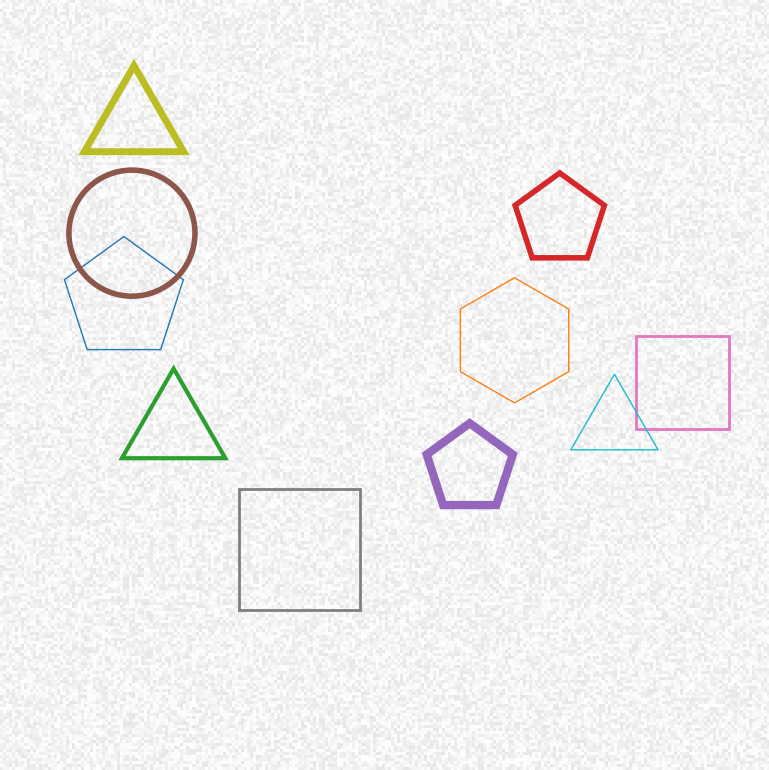[{"shape": "pentagon", "thickness": 0.5, "radius": 0.41, "center": [0.161, 0.612]}, {"shape": "hexagon", "thickness": 0.5, "radius": 0.41, "center": [0.668, 0.558]}, {"shape": "triangle", "thickness": 1.5, "radius": 0.39, "center": [0.226, 0.444]}, {"shape": "pentagon", "thickness": 2, "radius": 0.3, "center": [0.727, 0.714]}, {"shape": "pentagon", "thickness": 3, "radius": 0.29, "center": [0.61, 0.392]}, {"shape": "circle", "thickness": 2, "radius": 0.41, "center": [0.171, 0.697]}, {"shape": "square", "thickness": 1, "radius": 0.3, "center": [0.887, 0.503]}, {"shape": "square", "thickness": 1, "radius": 0.39, "center": [0.389, 0.287]}, {"shape": "triangle", "thickness": 2.5, "radius": 0.37, "center": [0.174, 0.84]}, {"shape": "triangle", "thickness": 0.5, "radius": 0.33, "center": [0.798, 0.449]}]